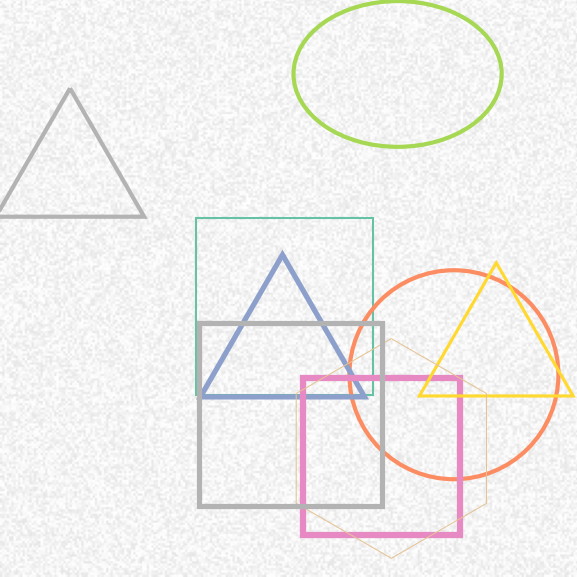[{"shape": "square", "thickness": 1, "radius": 0.77, "center": [0.493, 0.469]}, {"shape": "circle", "thickness": 2, "radius": 0.9, "center": [0.786, 0.35]}, {"shape": "triangle", "thickness": 2.5, "radius": 0.82, "center": [0.489, 0.394]}, {"shape": "square", "thickness": 3, "radius": 0.68, "center": [0.661, 0.209]}, {"shape": "oval", "thickness": 2, "radius": 0.9, "center": [0.688, 0.871]}, {"shape": "triangle", "thickness": 1.5, "radius": 0.77, "center": [0.859, 0.39]}, {"shape": "hexagon", "thickness": 0.5, "radius": 0.95, "center": [0.678, 0.223]}, {"shape": "square", "thickness": 2.5, "radius": 0.79, "center": [0.504, 0.281]}, {"shape": "triangle", "thickness": 2, "radius": 0.74, "center": [0.121, 0.698]}]